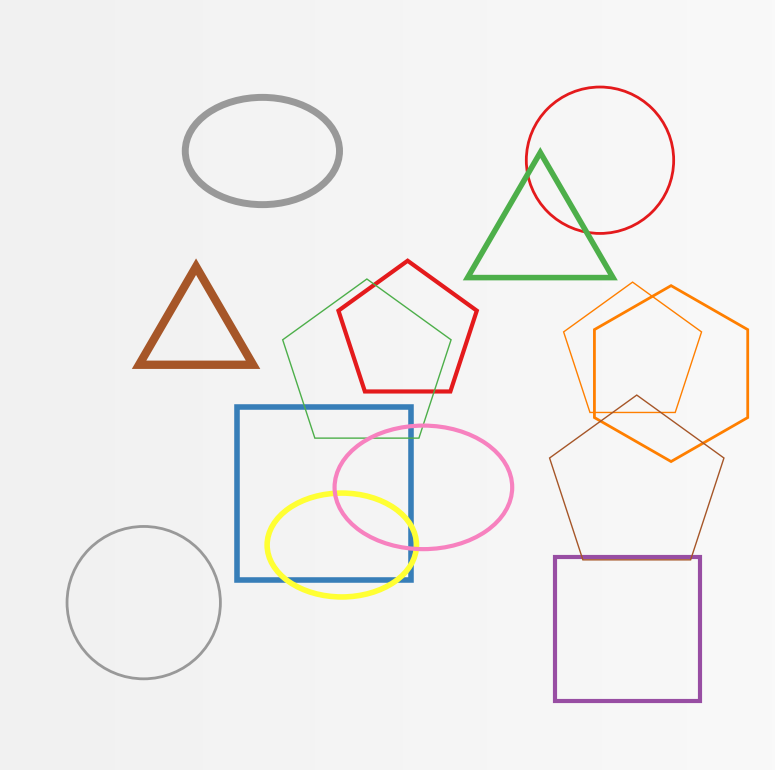[{"shape": "circle", "thickness": 1, "radius": 0.48, "center": [0.774, 0.792]}, {"shape": "pentagon", "thickness": 1.5, "radius": 0.47, "center": [0.526, 0.568]}, {"shape": "square", "thickness": 2, "radius": 0.56, "center": [0.418, 0.359]}, {"shape": "pentagon", "thickness": 0.5, "radius": 0.57, "center": [0.473, 0.523]}, {"shape": "triangle", "thickness": 2, "radius": 0.54, "center": [0.697, 0.694]}, {"shape": "square", "thickness": 1.5, "radius": 0.47, "center": [0.809, 0.183]}, {"shape": "hexagon", "thickness": 1, "radius": 0.57, "center": [0.866, 0.515]}, {"shape": "pentagon", "thickness": 0.5, "radius": 0.47, "center": [0.816, 0.54]}, {"shape": "oval", "thickness": 2, "radius": 0.48, "center": [0.441, 0.292]}, {"shape": "pentagon", "thickness": 0.5, "radius": 0.59, "center": [0.822, 0.369]}, {"shape": "triangle", "thickness": 3, "radius": 0.42, "center": [0.253, 0.569]}, {"shape": "oval", "thickness": 1.5, "radius": 0.57, "center": [0.546, 0.367]}, {"shape": "circle", "thickness": 1, "radius": 0.49, "center": [0.185, 0.217]}, {"shape": "oval", "thickness": 2.5, "radius": 0.5, "center": [0.339, 0.804]}]